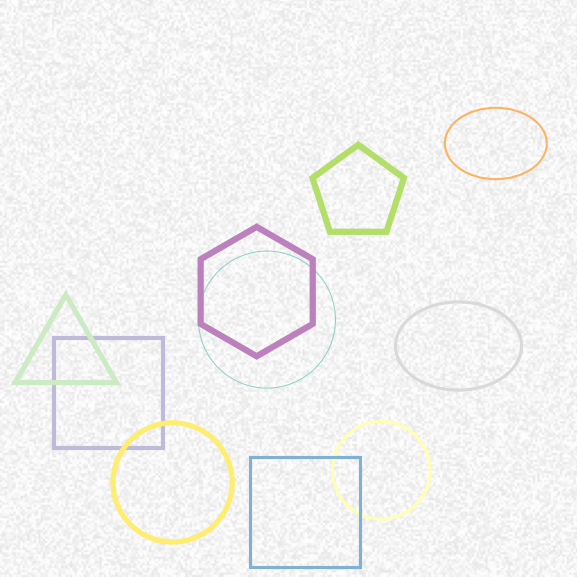[{"shape": "circle", "thickness": 0.5, "radius": 0.59, "center": [0.462, 0.446]}, {"shape": "circle", "thickness": 1.5, "radius": 0.42, "center": [0.66, 0.185]}, {"shape": "square", "thickness": 2, "radius": 0.48, "center": [0.188, 0.319]}, {"shape": "square", "thickness": 1.5, "radius": 0.47, "center": [0.528, 0.112]}, {"shape": "oval", "thickness": 1, "radius": 0.44, "center": [0.859, 0.751]}, {"shape": "pentagon", "thickness": 3, "radius": 0.42, "center": [0.62, 0.665]}, {"shape": "oval", "thickness": 1.5, "radius": 0.55, "center": [0.794, 0.4]}, {"shape": "hexagon", "thickness": 3, "radius": 0.56, "center": [0.444, 0.494]}, {"shape": "triangle", "thickness": 2.5, "radius": 0.51, "center": [0.114, 0.387]}, {"shape": "circle", "thickness": 2.5, "radius": 0.52, "center": [0.299, 0.164]}]